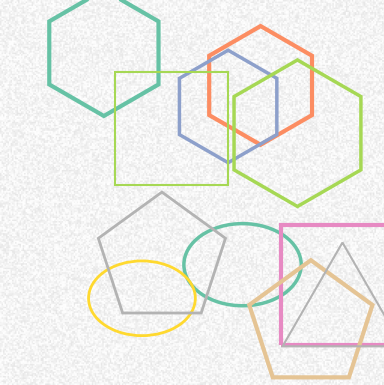[{"shape": "hexagon", "thickness": 3, "radius": 0.82, "center": [0.27, 0.863]}, {"shape": "oval", "thickness": 2.5, "radius": 0.76, "center": [0.63, 0.313]}, {"shape": "hexagon", "thickness": 3, "radius": 0.77, "center": [0.677, 0.778]}, {"shape": "hexagon", "thickness": 2.5, "radius": 0.73, "center": [0.593, 0.723]}, {"shape": "square", "thickness": 3, "radius": 0.78, "center": [0.885, 0.26]}, {"shape": "square", "thickness": 1.5, "radius": 0.74, "center": [0.446, 0.666]}, {"shape": "hexagon", "thickness": 2.5, "radius": 0.95, "center": [0.773, 0.654]}, {"shape": "oval", "thickness": 2, "radius": 0.69, "center": [0.369, 0.225]}, {"shape": "pentagon", "thickness": 3, "radius": 0.84, "center": [0.807, 0.156]}, {"shape": "pentagon", "thickness": 2, "radius": 0.87, "center": [0.421, 0.327]}, {"shape": "triangle", "thickness": 1.5, "radius": 0.9, "center": [0.89, 0.19]}]